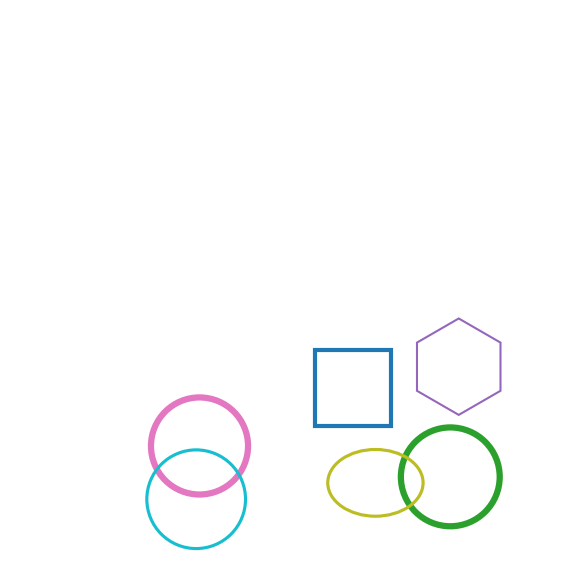[{"shape": "square", "thickness": 2, "radius": 0.33, "center": [0.612, 0.327]}, {"shape": "circle", "thickness": 3, "radius": 0.43, "center": [0.78, 0.173]}, {"shape": "hexagon", "thickness": 1, "radius": 0.42, "center": [0.794, 0.364]}, {"shape": "circle", "thickness": 3, "radius": 0.42, "center": [0.345, 0.227]}, {"shape": "oval", "thickness": 1.5, "radius": 0.41, "center": [0.65, 0.163]}, {"shape": "circle", "thickness": 1.5, "radius": 0.43, "center": [0.34, 0.135]}]